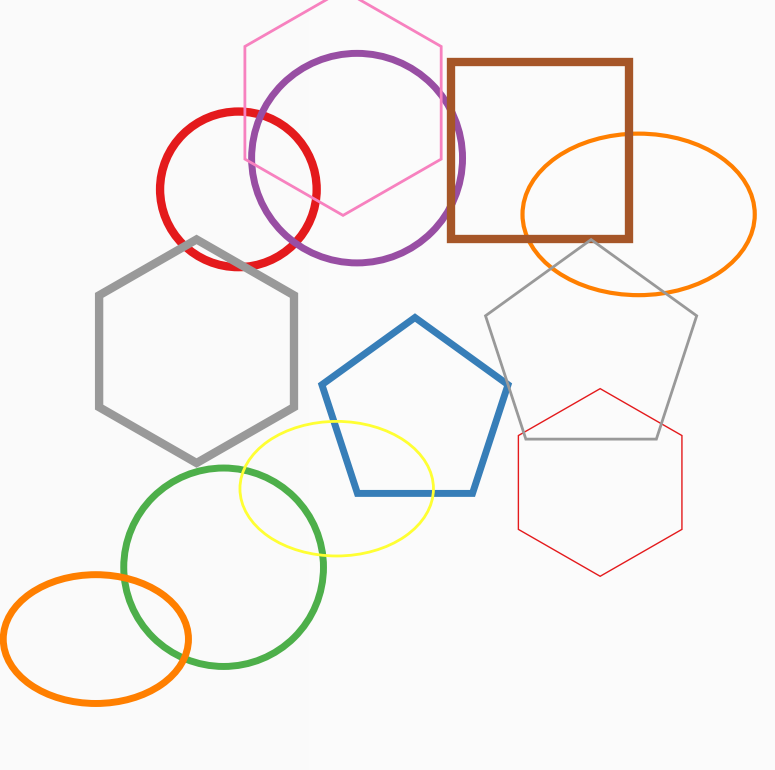[{"shape": "circle", "thickness": 3, "radius": 0.51, "center": [0.308, 0.754]}, {"shape": "hexagon", "thickness": 0.5, "radius": 0.61, "center": [0.774, 0.373]}, {"shape": "pentagon", "thickness": 2.5, "radius": 0.63, "center": [0.535, 0.461]}, {"shape": "circle", "thickness": 2.5, "radius": 0.64, "center": [0.289, 0.263]}, {"shape": "circle", "thickness": 2.5, "radius": 0.68, "center": [0.461, 0.795]}, {"shape": "oval", "thickness": 2.5, "radius": 0.6, "center": [0.124, 0.17]}, {"shape": "oval", "thickness": 1.5, "radius": 0.75, "center": [0.824, 0.722]}, {"shape": "oval", "thickness": 1, "radius": 0.62, "center": [0.434, 0.365]}, {"shape": "square", "thickness": 3, "radius": 0.57, "center": [0.697, 0.804]}, {"shape": "hexagon", "thickness": 1, "radius": 0.73, "center": [0.443, 0.867]}, {"shape": "hexagon", "thickness": 3, "radius": 0.73, "center": [0.254, 0.544]}, {"shape": "pentagon", "thickness": 1, "radius": 0.72, "center": [0.763, 0.546]}]